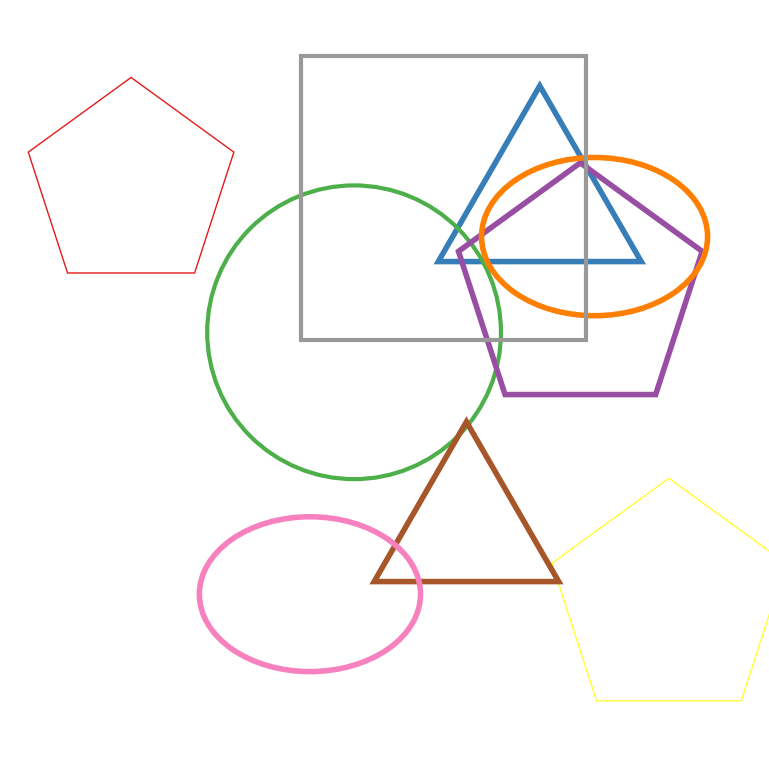[{"shape": "pentagon", "thickness": 0.5, "radius": 0.7, "center": [0.17, 0.759]}, {"shape": "triangle", "thickness": 2, "radius": 0.76, "center": [0.701, 0.736]}, {"shape": "circle", "thickness": 1.5, "radius": 0.95, "center": [0.46, 0.568]}, {"shape": "pentagon", "thickness": 2, "radius": 0.83, "center": [0.754, 0.622]}, {"shape": "oval", "thickness": 2, "radius": 0.73, "center": [0.772, 0.693]}, {"shape": "pentagon", "thickness": 0.5, "radius": 0.8, "center": [0.869, 0.219]}, {"shape": "triangle", "thickness": 2, "radius": 0.69, "center": [0.606, 0.314]}, {"shape": "oval", "thickness": 2, "radius": 0.72, "center": [0.403, 0.228]}, {"shape": "square", "thickness": 1.5, "radius": 0.92, "center": [0.576, 0.743]}]